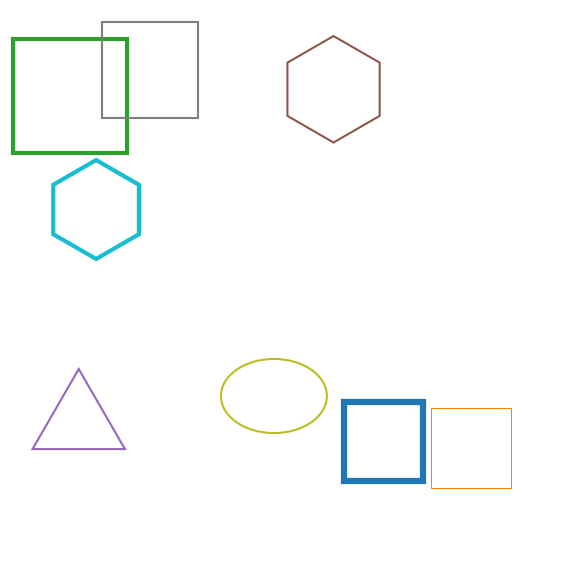[{"shape": "square", "thickness": 3, "radius": 0.34, "center": [0.664, 0.235]}, {"shape": "square", "thickness": 0.5, "radius": 0.35, "center": [0.815, 0.223]}, {"shape": "square", "thickness": 2, "radius": 0.49, "center": [0.121, 0.833]}, {"shape": "triangle", "thickness": 1, "radius": 0.46, "center": [0.136, 0.268]}, {"shape": "hexagon", "thickness": 1, "radius": 0.46, "center": [0.578, 0.845]}, {"shape": "square", "thickness": 1, "radius": 0.42, "center": [0.26, 0.879]}, {"shape": "oval", "thickness": 1, "radius": 0.46, "center": [0.474, 0.313]}, {"shape": "hexagon", "thickness": 2, "radius": 0.43, "center": [0.166, 0.636]}]